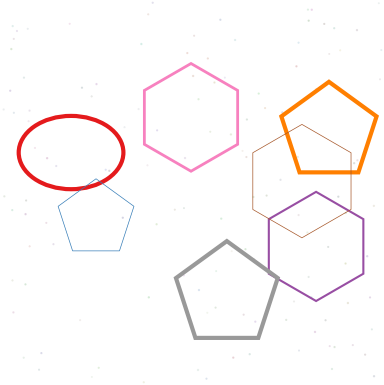[{"shape": "oval", "thickness": 3, "radius": 0.68, "center": [0.185, 0.604]}, {"shape": "pentagon", "thickness": 0.5, "radius": 0.52, "center": [0.249, 0.432]}, {"shape": "hexagon", "thickness": 1.5, "radius": 0.71, "center": [0.821, 0.36]}, {"shape": "pentagon", "thickness": 3, "radius": 0.65, "center": [0.854, 0.657]}, {"shape": "hexagon", "thickness": 0.5, "radius": 0.74, "center": [0.784, 0.53]}, {"shape": "hexagon", "thickness": 2, "radius": 0.7, "center": [0.496, 0.695]}, {"shape": "pentagon", "thickness": 3, "radius": 0.69, "center": [0.589, 0.235]}]